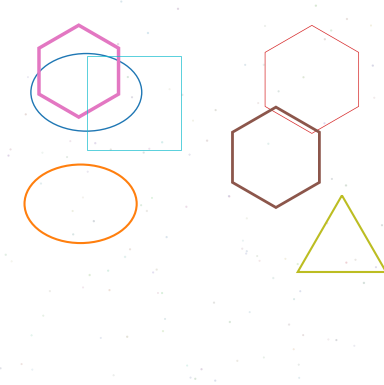[{"shape": "oval", "thickness": 1, "radius": 0.72, "center": [0.224, 0.76]}, {"shape": "oval", "thickness": 1.5, "radius": 0.73, "center": [0.209, 0.471]}, {"shape": "hexagon", "thickness": 0.5, "radius": 0.7, "center": [0.81, 0.794]}, {"shape": "hexagon", "thickness": 2, "radius": 0.65, "center": [0.717, 0.591]}, {"shape": "hexagon", "thickness": 2.5, "radius": 0.6, "center": [0.205, 0.815]}, {"shape": "triangle", "thickness": 1.5, "radius": 0.66, "center": [0.888, 0.36]}, {"shape": "square", "thickness": 0.5, "radius": 0.61, "center": [0.348, 0.731]}]